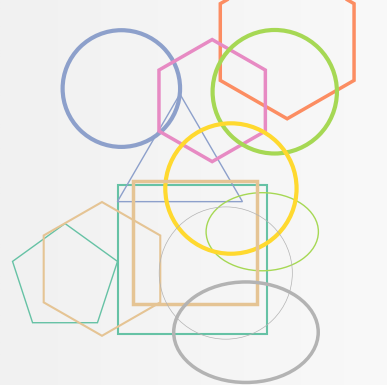[{"shape": "square", "thickness": 1.5, "radius": 0.96, "center": [0.497, 0.326]}, {"shape": "pentagon", "thickness": 1, "radius": 0.71, "center": [0.168, 0.277]}, {"shape": "hexagon", "thickness": 2.5, "radius": 1.0, "center": [0.741, 0.891]}, {"shape": "circle", "thickness": 3, "radius": 0.76, "center": [0.313, 0.77]}, {"shape": "triangle", "thickness": 1, "radius": 0.93, "center": [0.464, 0.569]}, {"shape": "hexagon", "thickness": 2.5, "radius": 0.79, "center": [0.548, 0.739]}, {"shape": "circle", "thickness": 3, "radius": 0.8, "center": [0.709, 0.762]}, {"shape": "oval", "thickness": 1, "radius": 0.72, "center": [0.677, 0.398]}, {"shape": "circle", "thickness": 3, "radius": 0.85, "center": [0.596, 0.51]}, {"shape": "square", "thickness": 2.5, "radius": 0.8, "center": [0.504, 0.37]}, {"shape": "hexagon", "thickness": 1.5, "radius": 0.87, "center": [0.263, 0.302]}, {"shape": "oval", "thickness": 2.5, "radius": 0.93, "center": [0.635, 0.137]}, {"shape": "circle", "thickness": 0.5, "radius": 0.86, "center": [0.583, 0.291]}]